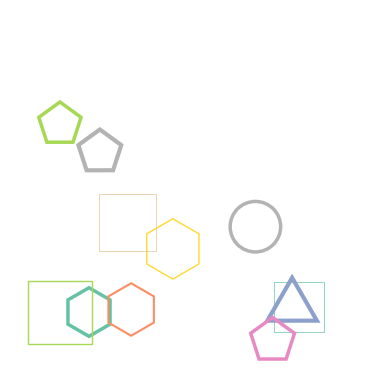[{"shape": "square", "thickness": 0.5, "radius": 0.33, "center": [0.777, 0.202]}, {"shape": "hexagon", "thickness": 2.5, "radius": 0.32, "center": [0.231, 0.189]}, {"shape": "hexagon", "thickness": 1.5, "radius": 0.34, "center": [0.341, 0.196]}, {"shape": "triangle", "thickness": 3, "radius": 0.37, "center": [0.759, 0.204]}, {"shape": "pentagon", "thickness": 2.5, "radius": 0.3, "center": [0.708, 0.116]}, {"shape": "square", "thickness": 1, "radius": 0.41, "center": [0.156, 0.189]}, {"shape": "pentagon", "thickness": 2.5, "radius": 0.29, "center": [0.156, 0.677]}, {"shape": "hexagon", "thickness": 1, "radius": 0.39, "center": [0.449, 0.353]}, {"shape": "square", "thickness": 0.5, "radius": 0.38, "center": [0.331, 0.422]}, {"shape": "pentagon", "thickness": 3, "radius": 0.29, "center": [0.259, 0.605]}, {"shape": "circle", "thickness": 2.5, "radius": 0.33, "center": [0.663, 0.411]}]